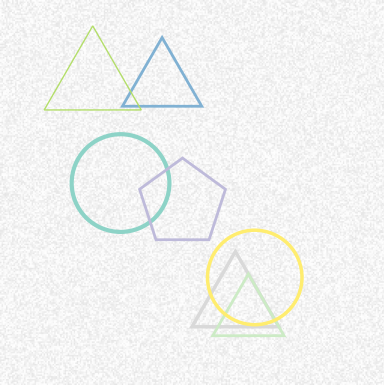[{"shape": "circle", "thickness": 3, "radius": 0.63, "center": [0.313, 0.525]}, {"shape": "pentagon", "thickness": 2, "radius": 0.59, "center": [0.474, 0.472]}, {"shape": "triangle", "thickness": 2, "radius": 0.59, "center": [0.421, 0.783]}, {"shape": "triangle", "thickness": 1, "radius": 0.73, "center": [0.241, 0.787]}, {"shape": "triangle", "thickness": 2.5, "radius": 0.65, "center": [0.611, 0.216]}, {"shape": "triangle", "thickness": 2, "radius": 0.53, "center": [0.645, 0.181]}, {"shape": "circle", "thickness": 2.5, "radius": 0.61, "center": [0.662, 0.279]}]